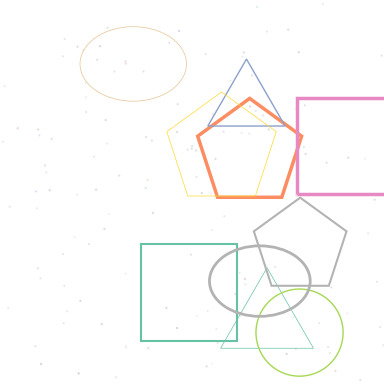[{"shape": "square", "thickness": 1.5, "radius": 0.63, "center": [0.49, 0.24]}, {"shape": "triangle", "thickness": 0.5, "radius": 0.7, "center": [0.694, 0.165]}, {"shape": "pentagon", "thickness": 2.5, "radius": 0.71, "center": [0.648, 0.602]}, {"shape": "triangle", "thickness": 1, "radius": 0.58, "center": [0.64, 0.731]}, {"shape": "square", "thickness": 2.5, "radius": 0.63, "center": [0.896, 0.621]}, {"shape": "circle", "thickness": 1, "radius": 0.57, "center": [0.778, 0.136]}, {"shape": "pentagon", "thickness": 0.5, "radius": 0.75, "center": [0.575, 0.612]}, {"shape": "oval", "thickness": 0.5, "radius": 0.69, "center": [0.346, 0.834]}, {"shape": "oval", "thickness": 2, "radius": 0.65, "center": [0.675, 0.27]}, {"shape": "pentagon", "thickness": 1.5, "radius": 0.63, "center": [0.78, 0.36]}]